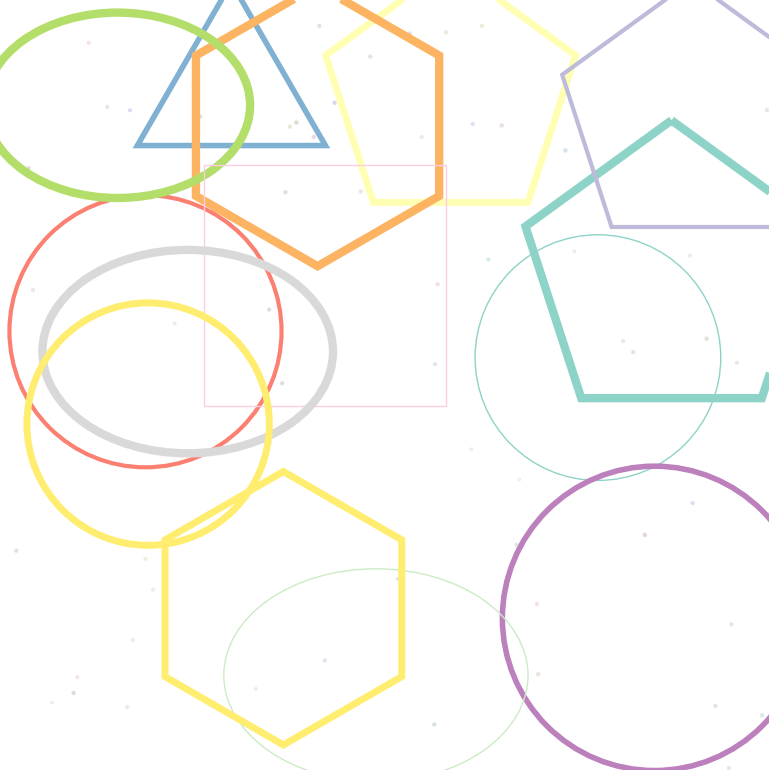[{"shape": "circle", "thickness": 0.5, "radius": 0.8, "center": [0.777, 0.536]}, {"shape": "pentagon", "thickness": 3, "radius": 1.0, "center": [0.872, 0.644]}, {"shape": "pentagon", "thickness": 2.5, "radius": 0.85, "center": [0.585, 0.875]}, {"shape": "pentagon", "thickness": 1.5, "radius": 0.88, "center": [0.898, 0.848]}, {"shape": "circle", "thickness": 1.5, "radius": 0.88, "center": [0.189, 0.57]}, {"shape": "triangle", "thickness": 2, "radius": 0.71, "center": [0.301, 0.882]}, {"shape": "hexagon", "thickness": 3, "radius": 0.91, "center": [0.412, 0.837]}, {"shape": "oval", "thickness": 3, "radius": 0.86, "center": [0.153, 0.863]}, {"shape": "square", "thickness": 0.5, "radius": 0.78, "center": [0.422, 0.629]}, {"shape": "oval", "thickness": 3, "radius": 0.94, "center": [0.244, 0.543]}, {"shape": "circle", "thickness": 2, "radius": 0.99, "center": [0.85, 0.197]}, {"shape": "oval", "thickness": 0.5, "radius": 0.99, "center": [0.488, 0.123]}, {"shape": "circle", "thickness": 2.5, "radius": 0.79, "center": [0.192, 0.449]}, {"shape": "hexagon", "thickness": 2.5, "radius": 0.89, "center": [0.368, 0.21]}]